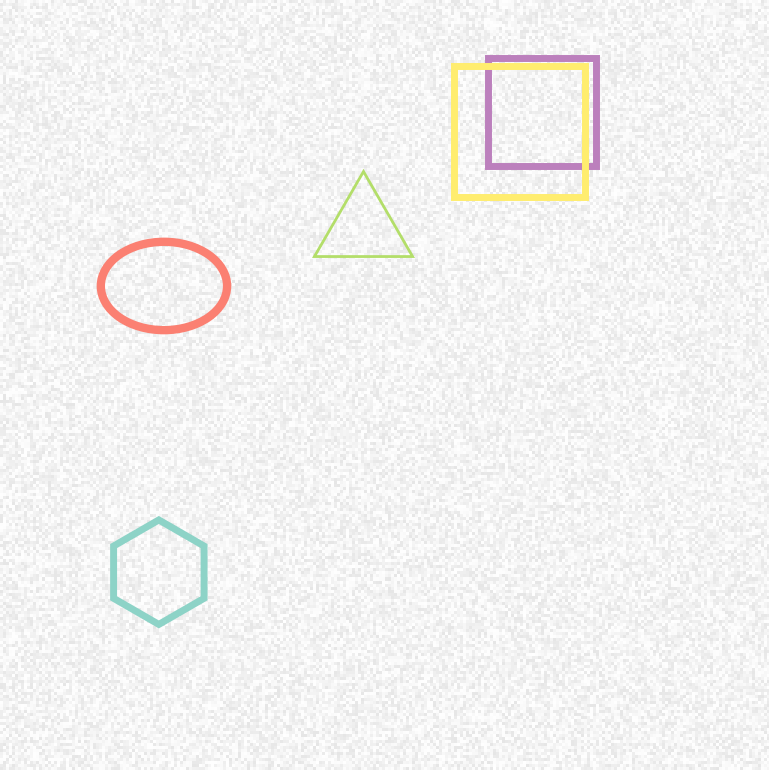[{"shape": "hexagon", "thickness": 2.5, "radius": 0.34, "center": [0.206, 0.257]}, {"shape": "oval", "thickness": 3, "radius": 0.41, "center": [0.213, 0.629]}, {"shape": "triangle", "thickness": 1, "radius": 0.37, "center": [0.472, 0.704]}, {"shape": "square", "thickness": 2.5, "radius": 0.35, "center": [0.704, 0.854]}, {"shape": "square", "thickness": 2.5, "radius": 0.42, "center": [0.675, 0.829]}]